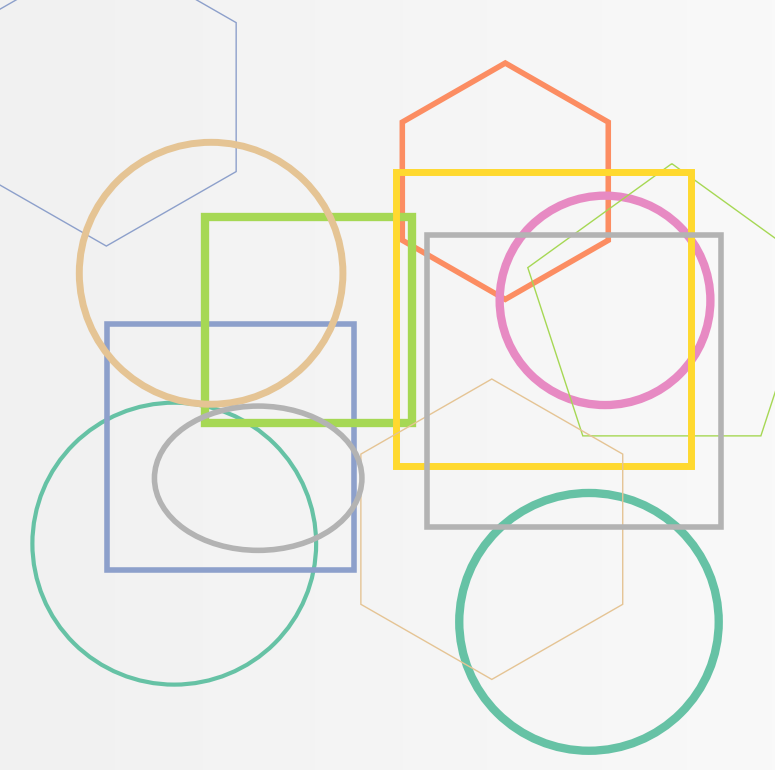[{"shape": "circle", "thickness": 1.5, "radius": 0.92, "center": [0.225, 0.294]}, {"shape": "circle", "thickness": 3, "radius": 0.84, "center": [0.76, 0.192]}, {"shape": "hexagon", "thickness": 2, "radius": 0.77, "center": [0.652, 0.765]}, {"shape": "hexagon", "thickness": 0.5, "radius": 0.97, "center": [0.137, 0.874]}, {"shape": "square", "thickness": 2, "radius": 0.8, "center": [0.297, 0.42]}, {"shape": "circle", "thickness": 3, "radius": 0.68, "center": [0.781, 0.61]}, {"shape": "pentagon", "thickness": 0.5, "radius": 0.98, "center": [0.867, 0.592]}, {"shape": "square", "thickness": 3, "radius": 0.67, "center": [0.398, 0.584]}, {"shape": "square", "thickness": 2.5, "radius": 0.95, "center": [0.701, 0.586]}, {"shape": "hexagon", "thickness": 0.5, "radius": 0.98, "center": [0.635, 0.313]}, {"shape": "circle", "thickness": 2.5, "radius": 0.85, "center": [0.272, 0.645]}, {"shape": "oval", "thickness": 2, "radius": 0.67, "center": [0.333, 0.379]}, {"shape": "square", "thickness": 2, "radius": 0.95, "center": [0.741, 0.505]}]